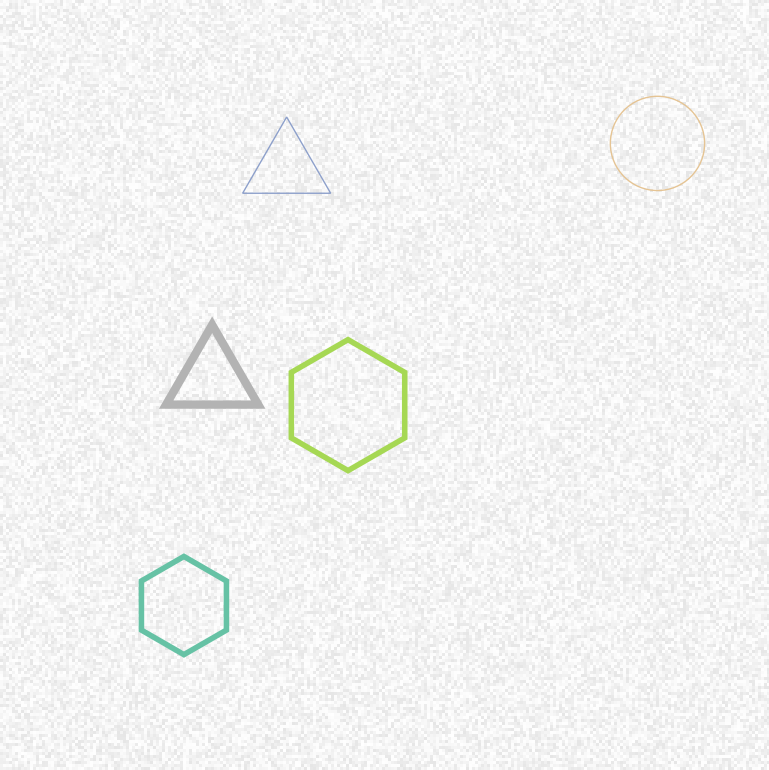[{"shape": "hexagon", "thickness": 2, "radius": 0.32, "center": [0.239, 0.214]}, {"shape": "triangle", "thickness": 0.5, "radius": 0.33, "center": [0.372, 0.782]}, {"shape": "hexagon", "thickness": 2, "radius": 0.43, "center": [0.452, 0.474]}, {"shape": "circle", "thickness": 0.5, "radius": 0.31, "center": [0.854, 0.814]}, {"shape": "triangle", "thickness": 3, "radius": 0.35, "center": [0.276, 0.509]}]